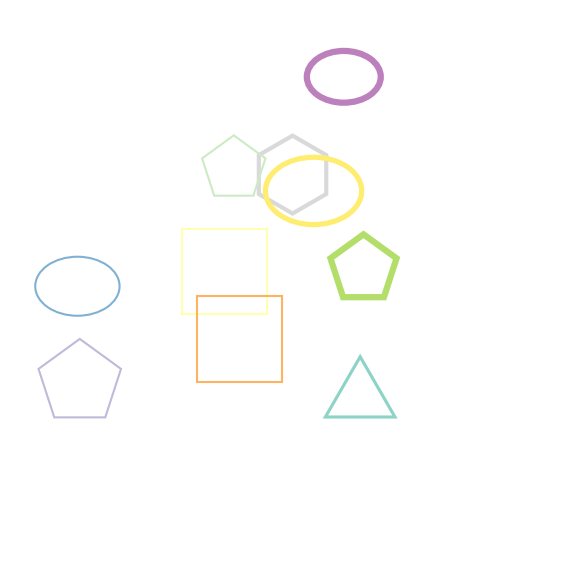[{"shape": "triangle", "thickness": 1.5, "radius": 0.35, "center": [0.624, 0.312]}, {"shape": "square", "thickness": 1, "radius": 0.36, "center": [0.389, 0.529]}, {"shape": "pentagon", "thickness": 1, "radius": 0.38, "center": [0.138, 0.337]}, {"shape": "oval", "thickness": 1, "radius": 0.37, "center": [0.134, 0.503]}, {"shape": "square", "thickness": 1, "radius": 0.37, "center": [0.415, 0.412]}, {"shape": "pentagon", "thickness": 3, "radius": 0.3, "center": [0.629, 0.533]}, {"shape": "hexagon", "thickness": 2, "radius": 0.34, "center": [0.507, 0.697]}, {"shape": "oval", "thickness": 3, "radius": 0.32, "center": [0.595, 0.866]}, {"shape": "pentagon", "thickness": 1, "radius": 0.29, "center": [0.405, 0.707]}, {"shape": "oval", "thickness": 2.5, "radius": 0.42, "center": [0.543, 0.669]}]